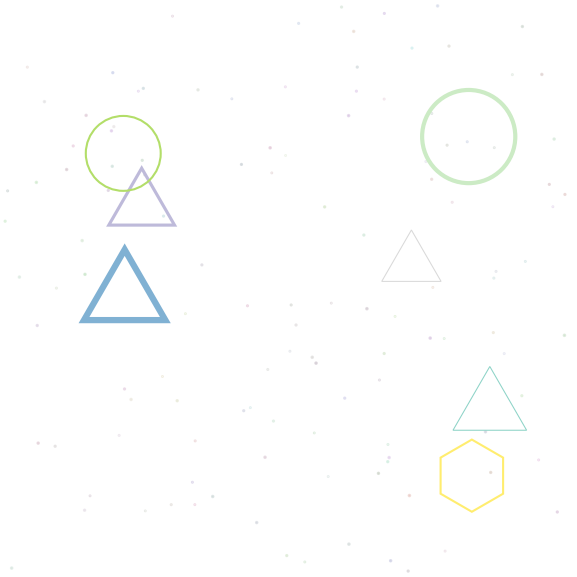[{"shape": "triangle", "thickness": 0.5, "radius": 0.37, "center": [0.848, 0.291]}, {"shape": "triangle", "thickness": 1.5, "radius": 0.33, "center": [0.245, 0.642]}, {"shape": "triangle", "thickness": 3, "radius": 0.41, "center": [0.216, 0.486]}, {"shape": "circle", "thickness": 1, "radius": 0.32, "center": [0.213, 0.734]}, {"shape": "triangle", "thickness": 0.5, "radius": 0.3, "center": [0.712, 0.542]}, {"shape": "circle", "thickness": 2, "radius": 0.4, "center": [0.812, 0.763]}, {"shape": "hexagon", "thickness": 1, "radius": 0.31, "center": [0.817, 0.175]}]